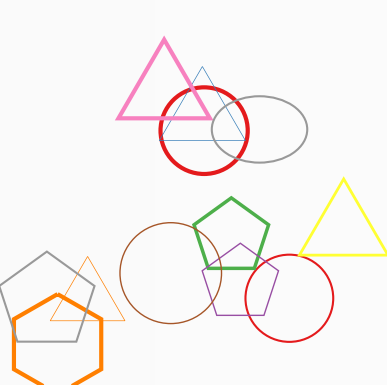[{"shape": "circle", "thickness": 1.5, "radius": 0.57, "center": [0.747, 0.225]}, {"shape": "circle", "thickness": 3, "radius": 0.56, "center": [0.527, 0.661]}, {"shape": "triangle", "thickness": 0.5, "radius": 0.64, "center": [0.522, 0.699]}, {"shape": "pentagon", "thickness": 2.5, "radius": 0.51, "center": [0.597, 0.385]}, {"shape": "pentagon", "thickness": 1, "radius": 0.52, "center": [0.62, 0.265]}, {"shape": "hexagon", "thickness": 3, "radius": 0.65, "center": [0.149, 0.106]}, {"shape": "triangle", "thickness": 0.5, "radius": 0.56, "center": [0.226, 0.223]}, {"shape": "triangle", "thickness": 2, "radius": 0.66, "center": [0.887, 0.403]}, {"shape": "circle", "thickness": 1, "radius": 0.66, "center": [0.441, 0.291]}, {"shape": "triangle", "thickness": 3, "radius": 0.68, "center": [0.424, 0.761]}, {"shape": "pentagon", "thickness": 1.5, "radius": 0.65, "center": [0.121, 0.217]}, {"shape": "oval", "thickness": 1.5, "radius": 0.62, "center": [0.67, 0.664]}]